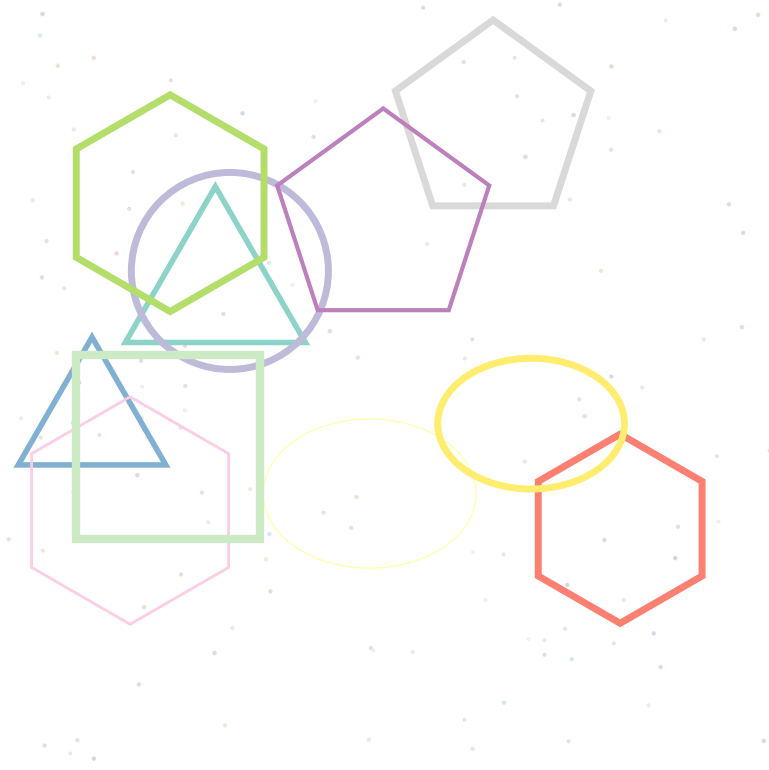[{"shape": "triangle", "thickness": 2, "radius": 0.68, "center": [0.28, 0.623]}, {"shape": "oval", "thickness": 0.5, "radius": 0.69, "center": [0.48, 0.359]}, {"shape": "circle", "thickness": 2.5, "radius": 0.64, "center": [0.299, 0.648]}, {"shape": "hexagon", "thickness": 2.5, "radius": 0.61, "center": [0.805, 0.313]}, {"shape": "triangle", "thickness": 2, "radius": 0.55, "center": [0.12, 0.452]}, {"shape": "hexagon", "thickness": 2.5, "radius": 0.7, "center": [0.221, 0.736]}, {"shape": "hexagon", "thickness": 1, "radius": 0.74, "center": [0.169, 0.337]}, {"shape": "pentagon", "thickness": 2.5, "radius": 0.67, "center": [0.64, 0.841]}, {"shape": "pentagon", "thickness": 1.5, "radius": 0.72, "center": [0.498, 0.714]}, {"shape": "square", "thickness": 3, "radius": 0.6, "center": [0.219, 0.42]}, {"shape": "oval", "thickness": 2.5, "radius": 0.61, "center": [0.69, 0.45]}]